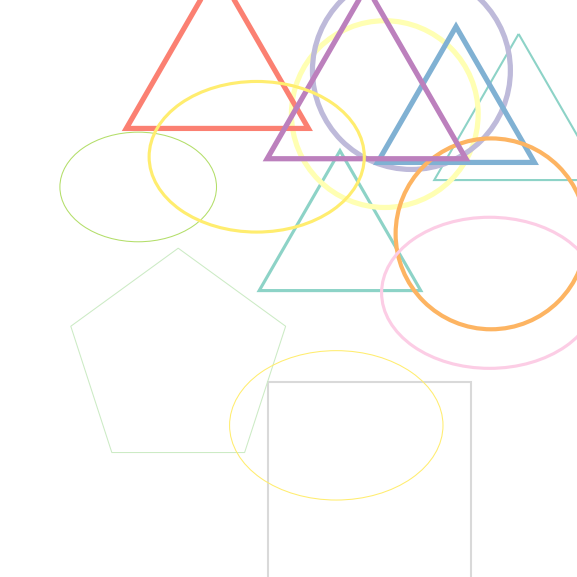[{"shape": "triangle", "thickness": 1, "radius": 0.84, "center": [0.898, 0.772]}, {"shape": "triangle", "thickness": 1.5, "radius": 0.81, "center": [0.589, 0.577]}, {"shape": "circle", "thickness": 2.5, "radius": 0.81, "center": [0.666, 0.802]}, {"shape": "circle", "thickness": 2.5, "radius": 0.86, "center": [0.712, 0.877]}, {"shape": "triangle", "thickness": 2.5, "radius": 0.91, "center": [0.376, 0.868]}, {"shape": "triangle", "thickness": 2.5, "radius": 0.78, "center": [0.79, 0.796]}, {"shape": "circle", "thickness": 2, "radius": 0.83, "center": [0.85, 0.594]}, {"shape": "oval", "thickness": 0.5, "radius": 0.68, "center": [0.239, 0.675]}, {"shape": "oval", "thickness": 1.5, "radius": 0.93, "center": [0.848, 0.492]}, {"shape": "square", "thickness": 1, "radius": 0.88, "center": [0.64, 0.161]}, {"shape": "triangle", "thickness": 2.5, "radius": 0.99, "center": [0.635, 0.824]}, {"shape": "pentagon", "thickness": 0.5, "radius": 0.98, "center": [0.309, 0.374]}, {"shape": "oval", "thickness": 1.5, "radius": 0.93, "center": [0.445, 0.728]}, {"shape": "oval", "thickness": 0.5, "radius": 0.92, "center": [0.582, 0.263]}]